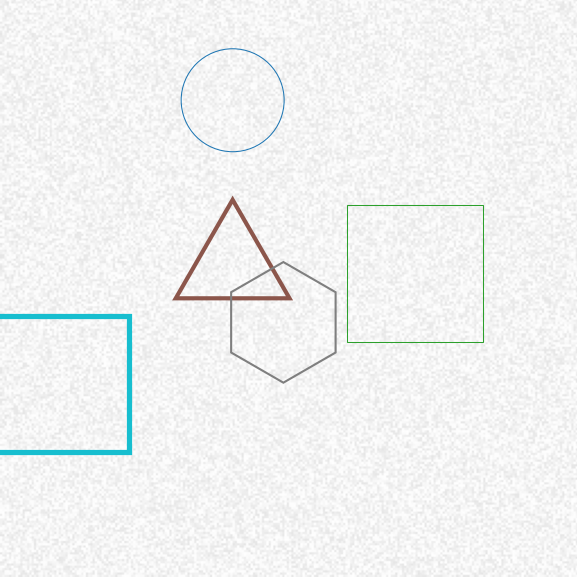[{"shape": "circle", "thickness": 0.5, "radius": 0.45, "center": [0.403, 0.826]}, {"shape": "square", "thickness": 0.5, "radius": 0.59, "center": [0.718, 0.526]}, {"shape": "triangle", "thickness": 2, "radius": 0.57, "center": [0.403, 0.539]}, {"shape": "hexagon", "thickness": 1, "radius": 0.52, "center": [0.491, 0.441]}, {"shape": "square", "thickness": 2.5, "radius": 0.59, "center": [0.105, 0.334]}]